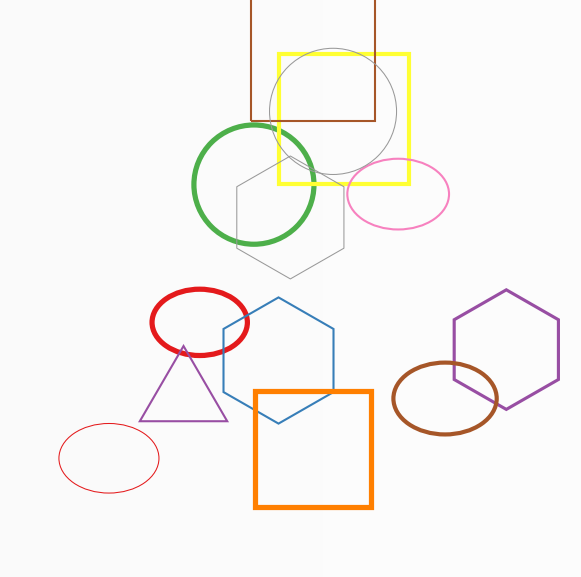[{"shape": "oval", "thickness": 0.5, "radius": 0.43, "center": [0.187, 0.206]}, {"shape": "oval", "thickness": 2.5, "radius": 0.41, "center": [0.344, 0.441]}, {"shape": "hexagon", "thickness": 1, "radius": 0.55, "center": [0.479, 0.375]}, {"shape": "circle", "thickness": 2.5, "radius": 0.52, "center": [0.437, 0.679]}, {"shape": "triangle", "thickness": 1, "radius": 0.43, "center": [0.316, 0.313]}, {"shape": "hexagon", "thickness": 1.5, "radius": 0.52, "center": [0.871, 0.394]}, {"shape": "square", "thickness": 2.5, "radius": 0.5, "center": [0.538, 0.222]}, {"shape": "square", "thickness": 2, "radius": 0.56, "center": [0.592, 0.793]}, {"shape": "oval", "thickness": 2, "radius": 0.44, "center": [0.766, 0.309]}, {"shape": "square", "thickness": 1, "radius": 0.53, "center": [0.538, 0.897]}, {"shape": "oval", "thickness": 1, "radius": 0.44, "center": [0.685, 0.663]}, {"shape": "circle", "thickness": 0.5, "radius": 0.55, "center": [0.573, 0.806]}, {"shape": "hexagon", "thickness": 0.5, "radius": 0.53, "center": [0.5, 0.623]}]